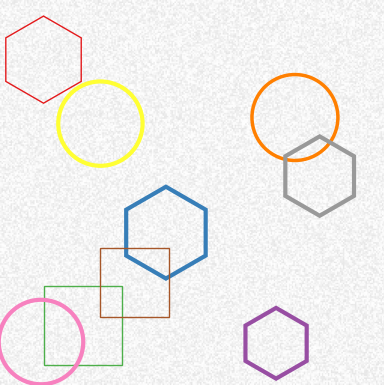[{"shape": "hexagon", "thickness": 1, "radius": 0.57, "center": [0.113, 0.845]}, {"shape": "hexagon", "thickness": 3, "radius": 0.6, "center": [0.431, 0.396]}, {"shape": "square", "thickness": 1, "radius": 0.51, "center": [0.216, 0.155]}, {"shape": "hexagon", "thickness": 3, "radius": 0.46, "center": [0.717, 0.108]}, {"shape": "circle", "thickness": 2.5, "radius": 0.56, "center": [0.766, 0.695]}, {"shape": "circle", "thickness": 3, "radius": 0.55, "center": [0.261, 0.679]}, {"shape": "square", "thickness": 1, "radius": 0.45, "center": [0.35, 0.266]}, {"shape": "circle", "thickness": 3, "radius": 0.55, "center": [0.107, 0.112]}, {"shape": "hexagon", "thickness": 3, "radius": 0.52, "center": [0.83, 0.543]}]